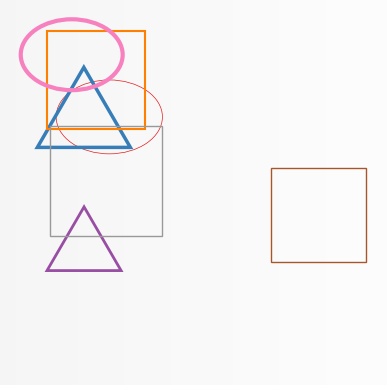[{"shape": "oval", "thickness": 0.5, "radius": 0.69, "center": [0.282, 0.696]}, {"shape": "triangle", "thickness": 2.5, "radius": 0.69, "center": [0.216, 0.686]}, {"shape": "triangle", "thickness": 2, "radius": 0.55, "center": [0.217, 0.352]}, {"shape": "square", "thickness": 1.5, "radius": 0.64, "center": [0.247, 0.793]}, {"shape": "square", "thickness": 1, "radius": 0.61, "center": [0.822, 0.442]}, {"shape": "oval", "thickness": 3, "radius": 0.66, "center": [0.185, 0.858]}, {"shape": "square", "thickness": 1, "radius": 0.72, "center": [0.273, 0.529]}]